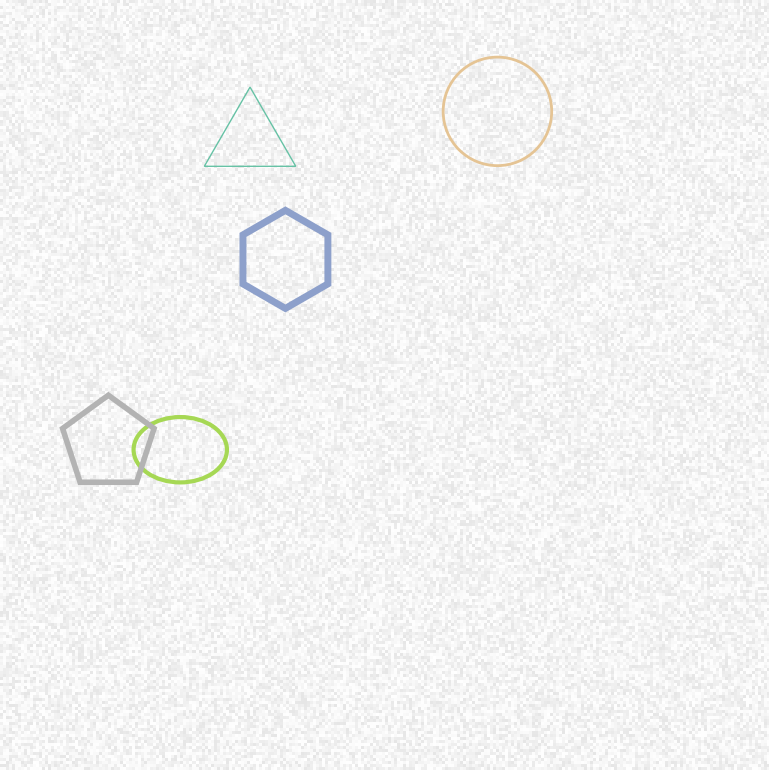[{"shape": "triangle", "thickness": 0.5, "radius": 0.34, "center": [0.325, 0.818]}, {"shape": "hexagon", "thickness": 2.5, "radius": 0.32, "center": [0.371, 0.663]}, {"shape": "oval", "thickness": 1.5, "radius": 0.3, "center": [0.234, 0.416]}, {"shape": "circle", "thickness": 1, "radius": 0.35, "center": [0.646, 0.855]}, {"shape": "pentagon", "thickness": 2, "radius": 0.31, "center": [0.141, 0.424]}]